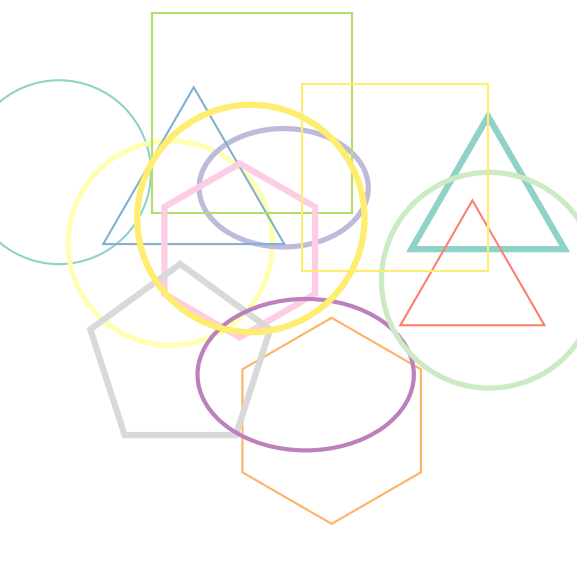[{"shape": "triangle", "thickness": 3, "radius": 0.77, "center": [0.845, 0.644]}, {"shape": "circle", "thickness": 1, "radius": 0.8, "center": [0.102, 0.701]}, {"shape": "circle", "thickness": 2.5, "radius": 0.88, "center": [0.295, 0.578]}, {"shape": "oval", "thickness": 2.5, "radius": 0.73, "center": [0.491, 0.674]}, {"shape": "triangle", "thickness": 1, "radius": 0.72, "center": [0.818, 0.508]}, {"shape": "triangle", "thickness": 1, "radius": 0.91, "center": [0.335, 0.667]}, {"shape": "hexagon", "thickness": 1, "radius": 0.89, "center": [0.574, 0.27]}, {"shape": "square", "thickness": 1, "radius": 0.87, "center": [0.436, 0.803]}, {"shape": "hexagon", "thickness": 3, "radius": 0.75, "center": [0.415, 0.565]}, {"shape": "pentagon", "thickness": 3, "radius": 0.82, "center": [0.312, 0.378]}, {"shape": "oval", "thickness": 2, "radius": 0.94, "center": [0.529, 0.35]}, {"shape": "circle", "thickness": 2.5, "radius": 0.93, "center": [0.847, 0.514]}, {"shape": "square", "thickness": 1, "radius": 0.81, "center": [0.684, 0.692]}, {"shape": "circle", "thickness": 3, "radius": 0.98, "center": [0.434, 0.621]}]